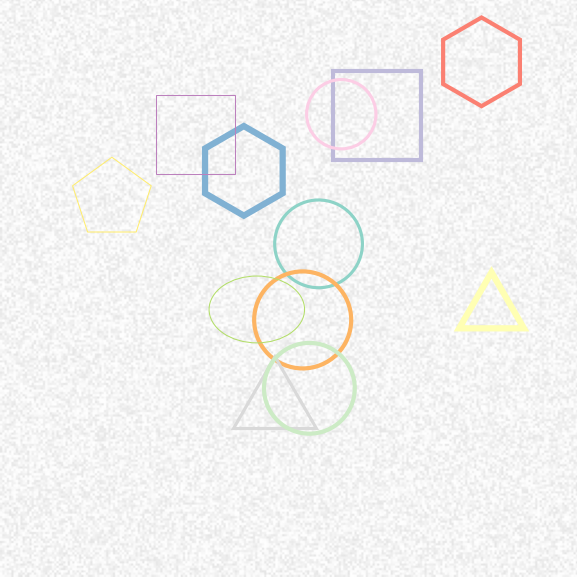[{"shape": "circle", "thickness": 1.5, "radius": 0.38, "center": [0.552, 0.577]}, {"shape": "triangle", "thickness": 3, "radius": 0.32, "center": [0.851, 0.463]}, {"shape": "square", "thickness": 2, "radius": 0.38, "center": [0.653, 0.8]}, {"shape": "hexagon", "thickness": 2, "radius": 0.38, "center": [0.834, 0.892]}, {"shape": "hexagon", "thickness": 3, "radius": 0.39, "center": [0.422, 0.703]}, {"shape": "circle", "thickness": 2, "radius": 0.42, "center": [0.524, 0.445]}, {"shape": "oval", "thickness": 0.5, "radius": 0.41, "center": [0.445, 0.463]}, {"shape": "circle", "thickness": 1.5, "radius": 0.3, "center": [0.591, 0.801]}, {"shape": "triangle", "thickness": 1.5, "radius": 0.41, "center": [0.476, 0.299]}, {"shape": "square", "thickness": 0.5, "radius": 0.34, "center": [0.339, 0.766]}, {"shape": "circle", "thickness": 2, "radius": 0.39, "center": [0.536, 0.327]}, {"shape": "pentagon", "thickness": 0.5, "radius": 0.36, "center": [0.194, 0.655]}]